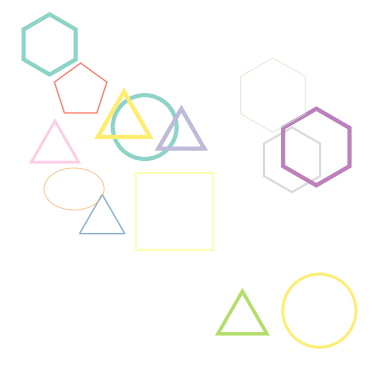[{"shape": "circle", "thickness": 3, "radius": 0.41, "center": [0.376, 0.67]}, {"shape": "hexagon", "thickness": 3, "radius": 0.39, "center": [0.129, 0.885]}, {"shape": "square", "thickness": 1.5, "radius": 0.5, "center": [0.454, 0.45]}, {"shape": "triangle", "thickness": 3, "radius": 0.35, "center": [0.471, 0.649]}, {"shape": "pentagon", "thickness": 1, "radius": 0.36, "center": [0.209, 0.765]}, {"shape": "triangle", "thickness": 1, "radius": 0.34, "center": [0.265, 0.427]}, {"shape": "oval", "thickness": 0.5, "radius": 0.39, "center": [0.192, 0.509]}, {"shape": "triangle", "thickness": 2.5, "radius": 0.37, "center": [0.63, 0.17]}, {"shape": "triangle", "thickness": 2, "radius": 0.36, "center": [0.143, 0.614]}, {"shape": "hexagon", "thickness": 1.5, "radius": 0.42, "center": [0.759, 0.585]}, {"shape": "hexagon", "thickness": 3, "radius": 0.5, "center": [0.822, 0.618]}, {"shape": "hexagon", "thickness": 0.5, "radius": 0.48, "center": [0.709, 0.753]}, {"shape": "triangle", "thickness": 3, "radius": 0.39, "center": [0.322, 0.684]}, {"shape": "circle", "thickness": 2, "radius": 0.48, "center": [0.83, 0.193]}]